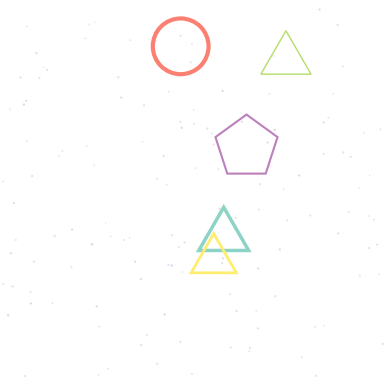[{"shape": "triangle", "thickness": 2.5, "radius": 0.37, "center": [0.581, 0.387]}, {"shape": "circle", "thickness": 3, "radius": 0.36, "center": [0.469, 0.88]}, {"shape": "triangle", "thickness": 1, "radius": 0.38, "center": [0.743, 0.845]}, {"shape": "pentagon", "thickness": 1.5, "radius": 0.42, "center": [0.64, 0.618]}, {"shape": "triangle", "thickness": 2, "radius": 0.34, "center": [0.555, 0.325]}]